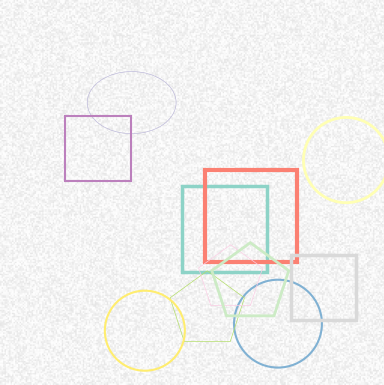[{"shape": "square", "thickness": 2.5, "radius": 0.56, "center": [0.583, 0.405]}, {"shape": "circle", "thickness": 2, "radius": 0.55, "center": [0.899, 0.584]}, {"shape": "oval", "thickness": 0.5, "radius": 0.58, "center": [0.342, 0.733]}, {"shape": "square", "thickness": 3, "radius": 0.59, "center": [0.652, 0.438]}, {"shape": "circle", "thickness": 1.5, "radius": 0.57, "center": [0.722, 0.159]}, {"shape": "pentagon", "thickness": 0.5, "radius": 0.51, "center": [0.538, 0.195]}, {"shape": "pentagon", "thickness": 0.5, "radius": 0.44, "center": [0.599, 0.277]}, {"shape": "square", "thickness": 2.5, "radius": 0.42, "center": [0.84, 0.253]}, {"shape": "square", "thickness": 1.5, "radius": 0.42, "center": [0.255, 0.614]}, {"shape": "pentagon", "thickness": 2, "radius": 0.53, "center": [0.65, 0.265]}, {"shape": "circle", "thickness": 1.5, "radius": 0.52, "center": [0.376, 0.141]}]